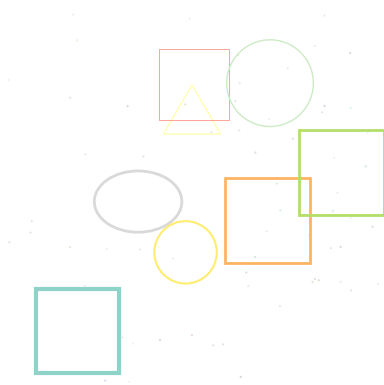[{"shape": "square", "thickness": 3, "radius": 0.54, "center": [0.201, 0.14]}, {"shape": "triangle", "thickness": 1, "radius": 0.43, "center": [0.499, 0.695]}, {"shape": "square", "thickness": 0.5, "radius": 0.46, "center": [0.504, 0.78]}, {"shape": "square", "thickness": 2, "radius": 0.55, "center": [0.694, 0.427]}, {"shape": "square", "thickness": 2, "radius": 0.55, "center": [0.887, 0.552]}, {"shape": "oval", "thickness": 2, "radius": 0.57, "center": [0.359, 0.476]}, {"shape": "circle", "thickness": 1, "radius": 0.56, "center": [0.701, 0.784]}, {"shape": "circle", "thickness": 1.5, "radius": 0.41, "center": [0.482, 0.345]}]